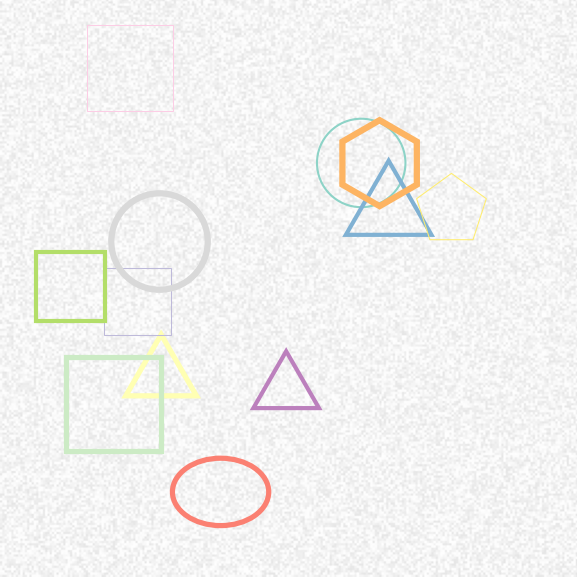[{"shape": "circle", "thickness": 1, "radius": 0.38, "center": [0.625, 0.717]}, {"shape": "triangle", "thickness": 2.5, "radius": 0.35, "center": [0.279, 0.349]}, {"shape": "square", "thickness": 0.5, "radius": 0.29, "center": [0.238, 0.477]}, {"shape": "oval", "thickness": 2.5, "radius": 0.42, "center": [0.382, 0.147]}, {"shape": "triangle", "thickness": 2, "radius": 0.43, "center": [0.673, 0.635]}, {"shape": "hexagon", "thickness": 3, "radius": 0.37, "center": [0.657, 0.717]}, {"shape": "square", "thickness": 2, "radius": 0.3, "center": [0.123, 0.502]}, {"shape": "square", "thickness": 0.5, "radius": 0.37, "center": [0.226, 0.881]}, {"shape": "circle", "thickness": 3, "radius": 0.42, "center": [0.276, 0.581]}, {"shape": "triangle", "thickness": 2, "radius": 0.33, "center": [0.496, 0.325]}, {"shape": "square", "thickness": 2.5, "radius": 0.41, "center": [0.196, 0.3]}, {"shape": "pentagon", "thickness": 0.5, "radius": 0.32, "center": [0.782, 0.635]}]